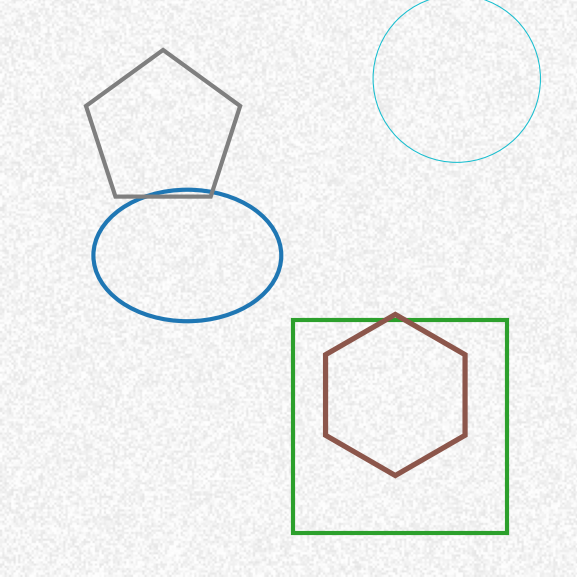[{"shape": "oval", "thickness": 2, "radius": 0.81, "center": [0.324, 0.557]}, {"shape": "square", "thickness": 2, "radius": 0.92, "center": [0.692, 0.261]}, {"shape": "hexagon", "thickness": 2.5, "radius": 0.7, "center": [0.685, 0.315]}, {"shape": "pentagon", "thickness": 2, "radius": 0.7, "center": [0.282, 0.772]}, {"shape": "circle", "thickness": 0.5, "radius": 0.72, "center": [0.791, 0.863]}]